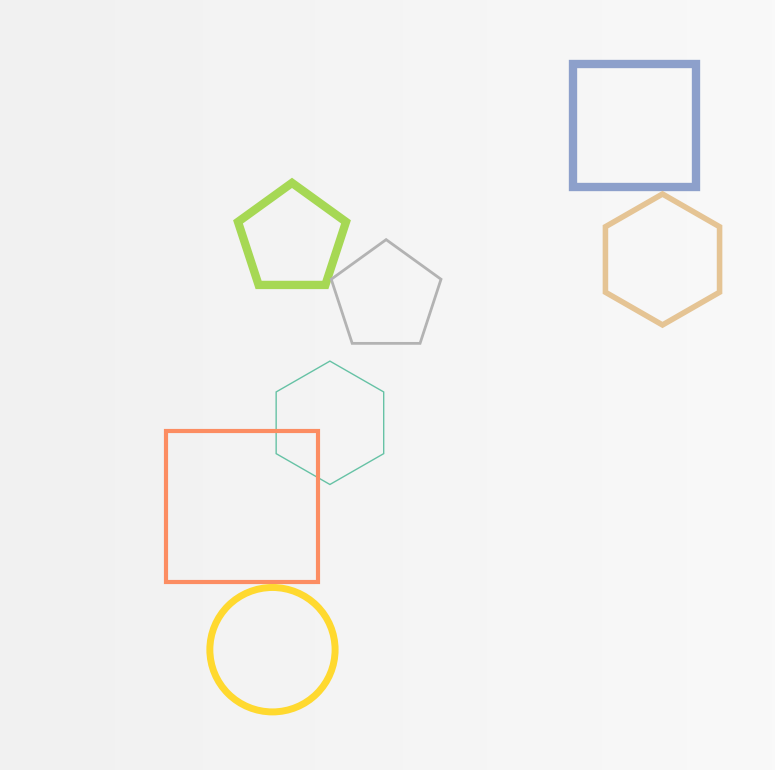[{"shape": "hexagon", "thickness": 0.5, "radius": 0.4, "center": [0.426, 0.451]}, {"shape": "square", "thickness": 1.5, "radius": 0.49, "center": [0.312, 0.342]}, {"shape": "square", "thickness": 3, "radius": 0.4, "center": [0.819, 0.837]}, {"shape": "pentagon", "thickness": 3, "radius": 0.37, "center": [0.377, 0.689]}, {"shape": "circle", "thickness": 2.5, "radius": 0.4, "center": [0.352, 0.156]}, {"shape": "hexagon", "thickness": 2, "radius": 0.43, "center": [0.855, 0.663]}, {"shape": "pentagon", "thickness": 1, "radius": 0.37, "center": [0.498, 0.614]}]